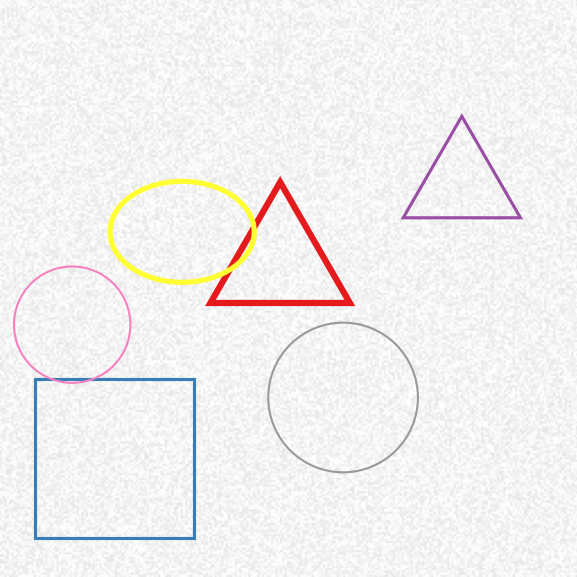[{"shape": "triangle", "thickness": 3, "radius": 0.7, "center": [0.485, 0.544]}, {"shape": "square", "thickness": 1.5, "radius": 0.69, "center": [0.198, 0.205]}, {"shape": "triangle", "thickness": 1.5, "radius": 0.59, "center": [0.8, 0.681]}, {"shape": "oval", "thickness": 2.5, "radius": 0.62, "center": [0.315, 0.598]}, {"shape": "circle", "thickness": 1, "radius": 0.5, "center": [0.125, 0.437]}, {"shape": "circle", "thickness": 1, "radius": 0.65, "center": [0.594, 0.311]}]